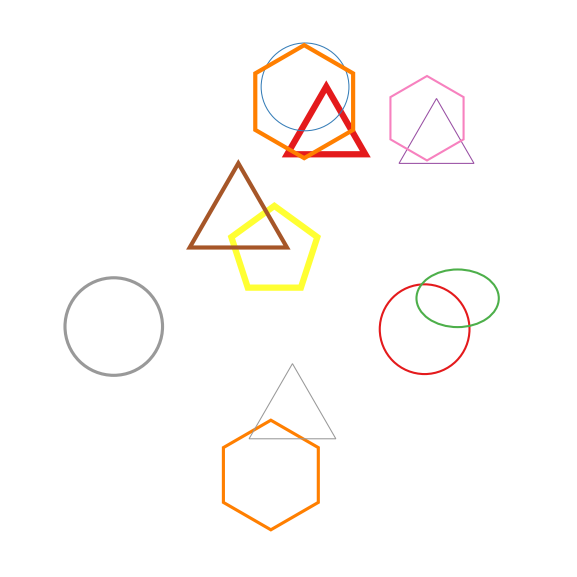[{"shape": "circle", "thickness": 1, "radius": 0.39, "center": [0.735, 0.429]}, {"shape": "triangle", "thickness": 3, "radius": 0.39, "center": [0.565, 0.771]}, {"shape": "circle", "thickness": 0.5, "radius": 0.38, "center": [0.528, 0.849]}, {"shape": "oval", "thickness": 1, "radius": 0.36, "center": [0.792, 0.483]}, {"shape": "triangle", "thickness": 0.5, "radius": 0.37, "center": [0.756, 0.754]}, {"shape": "hexagon", "thickness": 2, "radius": 0.49, "center": [0.527, 0.823]}, {"shape": "hexagon", "thickness": 1.5, "radius": 0.47, "center": [0.469, 0.177]}, {"shape": "pentagon", "thickness": 3, "radius": 0.39, "center": [0.475, 0.564]}, {"shape": "triangle", "thickness": 2, "radius": 0.49, "center": [0.413, 0.619]}, {"shape": "hexagon", "thickness": 1, "radius": 0.37, "center": [0.739, 0.794]}, {"shape": "circle", "thickness": 1.5, "radius": 0.42, "center": [0.197, 0.434]}, {"shape": "triangle", "thickness": 0.5, "radius": 0.43, "center": [0.506, 0.283]}]